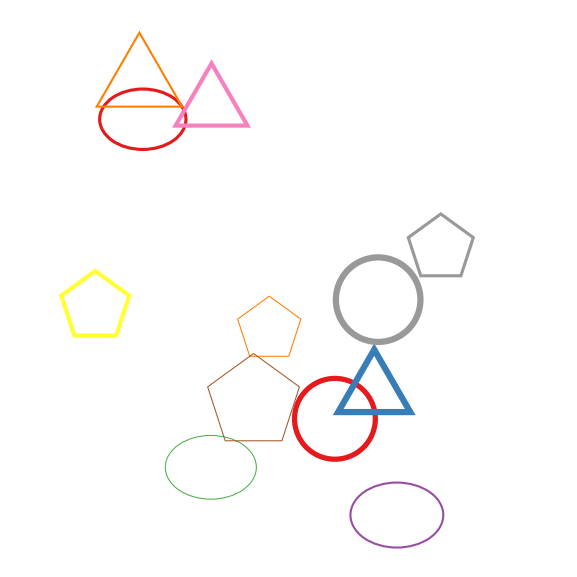[{"shape": "circle", "thickness": 2.5, "radius": 0.35, "center": [0.58, 0.274]}, {"shape": "oval", "thickness": 1.5, "radius": 0.37, "center": [0.247, 0.793]}, {"shape": "triangle", "thickness": 3, "radius": 0.36, "center": [0.648, 0.322]}, {"shape": "oval", "thickness": 0.5, "radius": 0.39, "center": [0.365, 0.19]}, {"shape": "oval", "thickness": 1, "radius": 0.4, "center": [0.687, 0.107]}, {"shape": "pentagon", "thickness": 0.5, "radius": 0.29, "center": [0.466, 0.429]}, {"shape": "triangle", "thickness": 1, "radius": 0.43, "center": [0.241, 0.857]}, {"shape": "pentagon", "thickness": 2, "radius": 0.31, "center": [0.165, 0.468]}, {"shape": "pentagon", "thickness": 0.5, "radius": 0.42, "center": [0.439, 0.303]}, {"shape": "triangle", "thickness": 2, "radius": 0.36, "center": [0.366, 0.818]}, {"shape": "pentagon", "thickness": 1.5, "radius": 0.3, "center": [0.763, 0.569]}, {"shape": "circle", "thickness": 3, "radius": 0.37, "center": [0.655, 0.48]}]